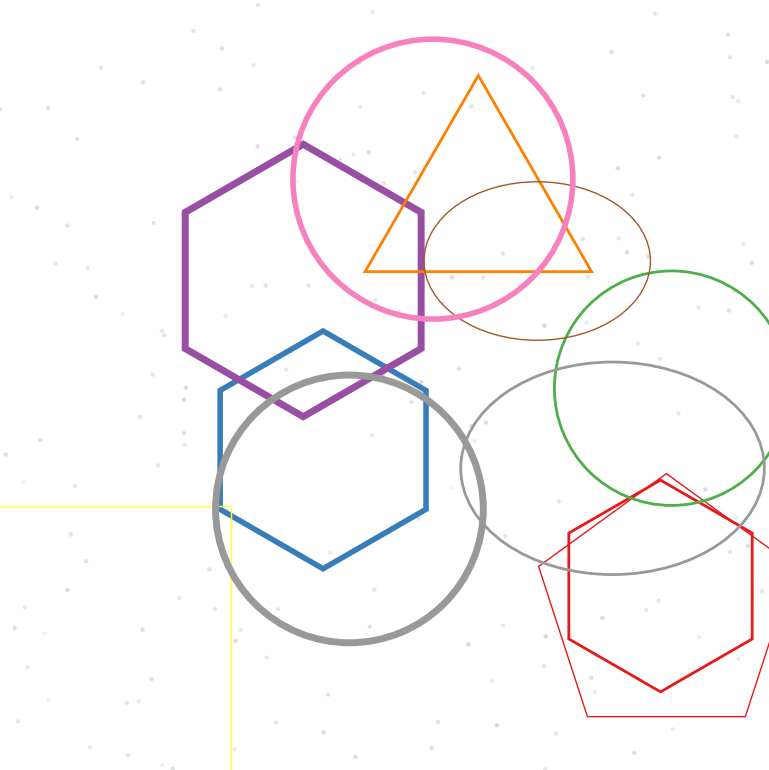[{"shape": "pentagon", "thickness": 0.5, "radius": 0.87, "center": [0.865, 0.21]}, {"shape": "hexagon", "thickness": 1, "radius": 0.69, "center": [0.858, 0.239]}, {"shape": "hexagon", "thickness": 2, "radius": 0.77, "center": [0.42, 0.416]}, {"shape": "circle", "thickness": 1, "radius": 0.76, "center": [0.872, 0.496]}, {"shape": "hexagon", "thickness": 2.5, "radius": 0.88, "center": [0.394, 0.636]}, {"shape": "triangle", "thickness": 1, "radius": 0.85, "center": [0.621, 0.732]}, {"shape": "square", "thickness": 0.5, "radius": 0.97, "center": [0.106, 0.15]}, {"shape": "oval", "thickness": 0.5, "radius": 0.74, "center": [0.698, 0.661]}, {"shape": "circle", "thickness": 2, "radius": 0.91, "center": [0.562, 0.767]}, {"shape": "oval", "thickness": 1, "radius": 0.99, "center": [0.796, 0.392]}, {"shape": "circle", "thickness": 2.5, "radius": 0.87, "center": [0.454, 0.339]}]